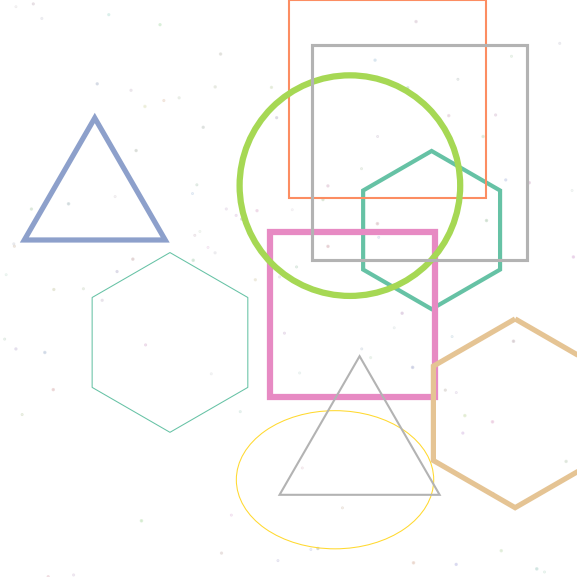[{"shape": "hexagon", "thickness": 2, "radius": 0.68, "center": [0.747, 0.601]}, {"shape": "hexagon", "thickness": 0.5, "radius": 0.78, "center": [0.294, 0.406]}, {"shape": "square", "thickness": 1, "radius": 0.86, "center": [0.671, 0.828]}, {"shape": "triangle", "thickness": 2.5, "radius": 0.7, "center": [0.164, 0.654]}, {"shape": "square", "thickness": 3, "radius": 0.71, "center": [0.61, 0.455]}, {"shape": "circle", "thickness": 3, "radius": 0.95, "center": [0.606, 0.678]}, {"shape": "oval", "thickness": 0.5, "radius": 0.85, "center": [0.58, 0.168]}, {"shape": "hexagon", "thickness": 2.5, "radius": 0.82, "center": [0.892, 0.283]}, {"shape": "triangle", "thickness": 1, "radius": 0.8, "center": [0.623, 0.222]}, {"shape": "square", "thickness": 1.5, "radius": 0.93, "center": [0.726, 0.735]}]